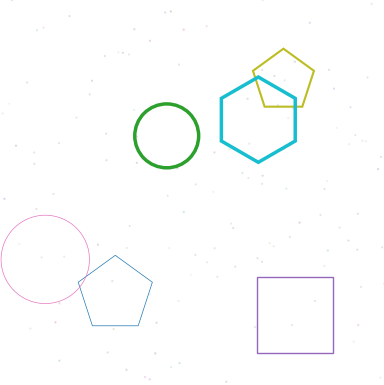[{"shape": "pentagon", "thickness": 0.5, "radius": 0.51, "center": [0.299, 0.236]}, {"shape": "circle", "thickness": 2.5, "radius": 0.41, "center": [0.433, 0.647]}, {"shape": "square", "thickness": 1, "radius": 0.49, "center": [0.766, 0.183]}, {"shape": "circle", "thickness": 0.5, "radius": 0.57, "center": [0.118, 0.326]}, {"shape": "pentagon", "thickness": 1.5, "radius": 0.42, "center": [0.736, 0.79]}, {"shape": "hexagon", "thickness": 2.5, "radius": 0.55, "center": [0.671, 0.689]}]